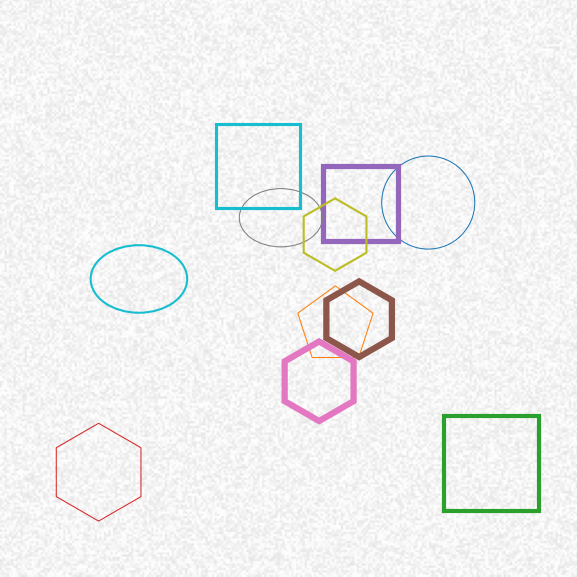[{"shape": "circle", "thickness": 0.5, "radius": 0.4, "center": [0.742, 0.648]}, {"shape": "pentagon", "thickness": 0.5, "radius": 0.34, "center": [0.581, 0.436]}, {"shape": "square", "thickness": 2, "radius": 0.41, "center": [0.851, 0.196]}, {"shape": "hexagon", "thickness": 0.5, "radius": 0.42, "center": [0.171, 0.182]}, {"shape": "square", "thickness": 2.5, "radius": 0.32, "center": [0.624, 0.647]}, {"shape": "hexagon", "thickness": 3, "radius": 0.33, "center": [0.622, 0.446]}, {"shape": "hexagon", "thickness": 3, "radius": 0.34, "center": [0.553, 0.339]}, {"shape": "oval", "thickness": 0.5, "radius": 0.36, "center": [0.486, 0.622]}, {"shape": "hexagon", "thickness": 1, "radius": 0.31, "center": [0.58, 0.593]}, {"shape": "oval", "thickness": 1, "radius": 0.42, "center": [0.241, 0.516]}, {"shape": "square", "thickness": 1.5, "radius": 0.36, "center": [0.446, 0.712]}]